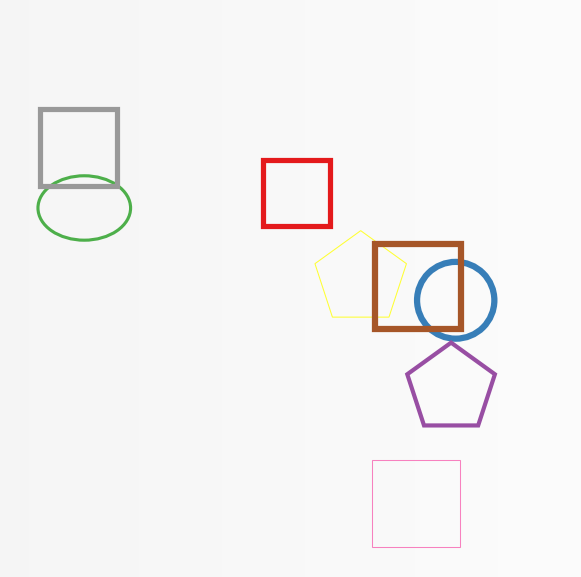[{"shape": "square", "thickness": 2.5, "radius": 0.29, "center": [0.51, 0.665]}, {"shape": "circle", "thickness": 3, "radius": 0.33, "center": [0.784, 0.479]}, {"shape": "oval", "thickness": 1.5, "radius": 0.4, "center": [0.145, 0.639]}, {"shape": "pentagon", "thickness": 2, "radius": 0.4, "center": [0.776, 0.327]}, {"shape": "pentagon", "thickness": 0.5, "radius": 0.41, "center": [0.621, 0.517]}, {"shape": "square", "thickness": 3, "radius": 0.37, "center": [0.719, 0.503]}, {"shape": "square", "thickness": 0.5, "radius": 0.38, "center": [0.716, 0.128]}, {"shape": "square", "thickness": 2.5, "radius": 0.33, "center": [0.136, 0.744]}]